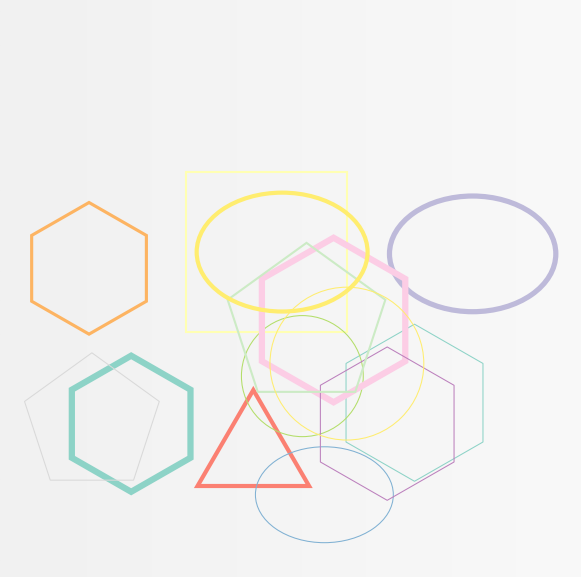[{"shape": "hexagon", "thickness": 0.5, "radius": 0.68, "center": [0.713, 0.302]}, {"shape": "hexagon", "thickness": 3, "radius": 0.59, "center": [0.226, 0.265]}, {"shape": "square", "thickness": 1, "radius": 0.69, "center": [0.459, 0.562]}, {"shape": "oval", "thickness": 2.5, "radius": 0.72, "center": [0.813, 0.56]}, {"shape": "triangle", "thickness": 2, "radius": 0.55, "center": [0.436, 0.213]}, {"shape": "oval", "thickness": 0.5, "radius": 0.59, "center": [0.558, 0.142]}, {"shape": "hexagon", "thickness": 1.5, "radius": 0.57, "center": [0.153, 0.534]}, {"shape": "circle", "thickness": 0.5, "radius": 0.52, "center": [0.52, 0.348]}, {"shape": "hexagon", "thickness": 3, "radius": 0.71, "center": [0.574, 0.445]}, {"shape": "pentagon", "thickness": 0.5, "radius": 0.61, "center": [0.158, 0.266]}, {"shape": "hexagon", "thickness": 0.5, "radius": 0.66, "center": [0.666, 0.266]}, {"shape": "pentagon", "thickness": 1, "radius": 0.71, "center": [0.527, 0.436]}, {"shape": "circle", "thickness": 0.5, "radius": 0.66, "center": [0.597, 0.37]}, {"shape": "oval", "thickness": 2, "radius": 0.74, "center": [0.485, 0.563]}]